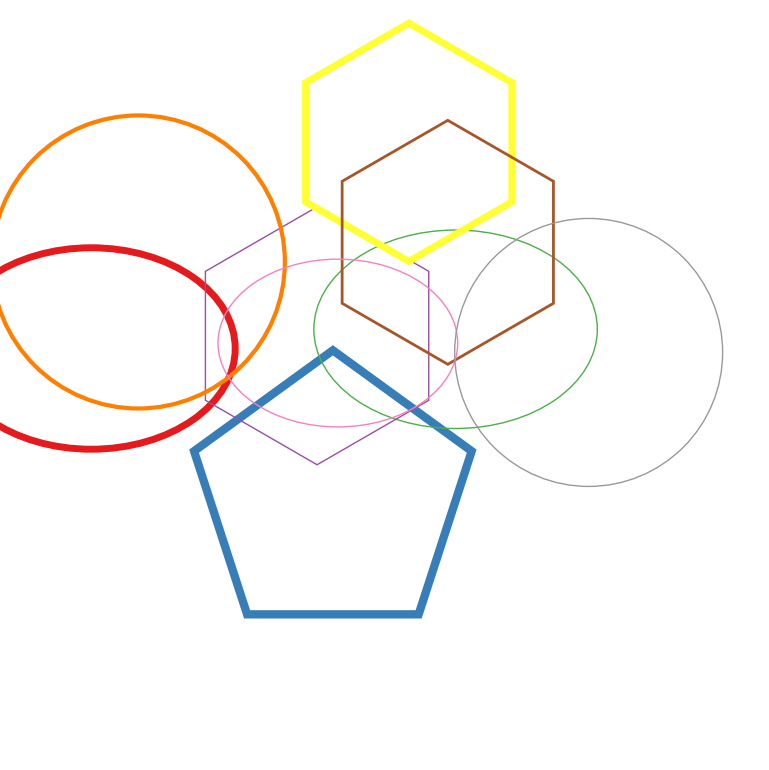[{"shape": "oval", "thickness": 2.5, "radius": 0.93, "center": [0.119, 0.547]}, {"shape": "pentagon", "thickness": 3, "radius": 0.95, "center": [0.432, 0.356]}, {"shape": "oval", "thickness": 0.5, "radius": 0.92, "center": [0.592, 0.572]}, {"shape": "hexagon", "thickness": 0.5, "radius": 0.84, "center": [0.412, 0.564]}, {"shape": "circle", "thickness": 1.5, "radius": 0.95, "center": [0.18, 0.66]}, {"shape": "hexagon", "thickness": 2.5, "radius": 0.77, "center": [0.531, 0.815]}, {"shape": "hexagon", "thickness": 1, "radius": 0.79, "center": [0.582, 0.685]}, {"shape": "oval", "thickness": 0.5, "radius": 0.78, "center": [0.439, 0.555]}, {"shape": "circle", "thickness": 0.5, "radius": 0.87, "center": [0.764, 0.542]}]